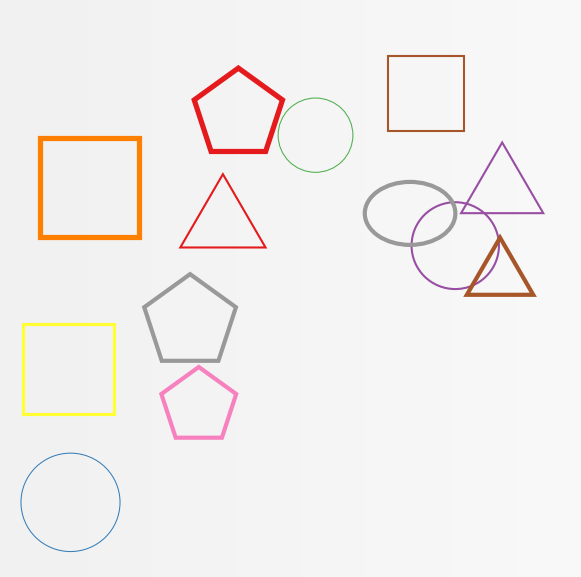[{"shape": "pentagon", "thickness": 2.5, "radius": 0.4, "center": [0.41, 0.801]}, {"shape": "triangle", "thickness": 1, "radius": 0.42, "center": [0.384, 0.613]}, {"shape": "circle", "thickness": 0.5, "radius": 0.43, "center": [0.121, 0.129]}, {"shape": "circle", "thickness": 0.5, "radius": 0.32, "center": [0.543, 0.765]}, {"shape": "triangle", "thickness": 1, "radius": 0.41, "center": [0.864, 0.671]}, {"shape": "circle", "thickness": 1, "radius": 0.38, "center": [0.783, 0.574]}, {"shape": "square", "thickness": 2.5, "radius": 0.43, "center": [0.154, 0.675]}, {"shape": "square", "thickness": 1.5, "radius": 0.39, "center": [0.117, 0.36]}, {"shape": "triangle", "thickness": 2, "radius": 0.33, "center": [0.86, 0.522]}, {"shape": "square", "thickness": 1, "radius": 0.33, "center": [0.733, 0.837]}, {"shape": "pentagon", "thickness": 2, "radius": 0.34, "center": [0.342, 0.296]}, {"shape": "oval", "thickness": 2, "radius": 0.39, "center": [0.706, 0.63]}, {"shape": "pentagon", "thickness": 2, "radius": 0.41, "center": [0.327, 0.441]}]